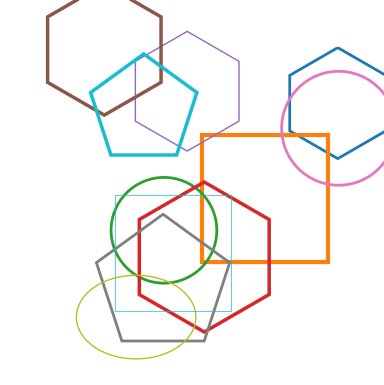[{"shape": "hexagon", "thickness": 2, "radius": 0.72, "center": [0.877, 0.732]}, {"shape": "square", "thickness": 3, "radius": 0.82, "center": [0.689, 0.484]}, {"shape": "circle", "thickness": 2, "radius": 0.69, "center": [0.426, 0.402]}, {"shape": "hexagon", "thickness": 2.5, "radius": 0.97, "center": [0.53, 0.332]}, {"shape": "hexagon", "thickness": 1, "radius": 0.78, "center": [0.486, 0.763]}, {"shape": "hexagon", "thickness": 2.5, "radius": 0.85, "center": [0.271, 0.871]}, {"shape": "circle", "thickness": 2, "radius": 0.74, "center": [0.879, 0.667]}, {"shape": "pentagon", "thickness": 2, "radius": 0.91, "center": [0.423, 0.262]}, {"shape": "oval", "thickness": 1, "radius": 0.78, "center": [0.354, 0.176]}, {"shape": "pentagon", "thickness": 2.5, "radius": 0.73, "center": [0.373, 0.715]}, {"shape": "square", "thickness": 0.5, "radius": 0.75, "center": [0.449, 0.343]}]